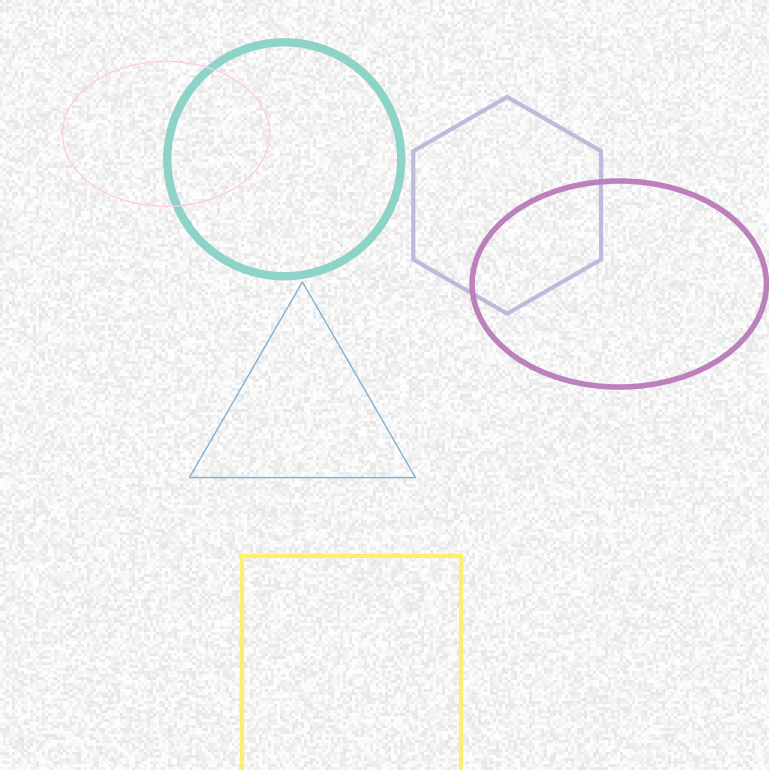[{"shape": "circle", "thickness": 3, "radius": 0.76, "center": [0.369, 0.793]}, {"shape": "hexagon", "thickness": 1.5, "radius": 0.7, "center": [0.659, 0.733]}, {"shape": "triangle", "thickness": 0.5, "radius": 0.85, "center": [0.393, 0.464]}, {"shape": "oval", "thickness": 0.5, "radius": 0.67, "center": [0.216, 0.826]}, {"shape": "oval", "thickness": 2, "radius": 0.96, "center": [0.804, 0.631]}, {"shape": "square", "thickness": 1.5, "radius": 0.71, "center": [0.457, 0.135]}]